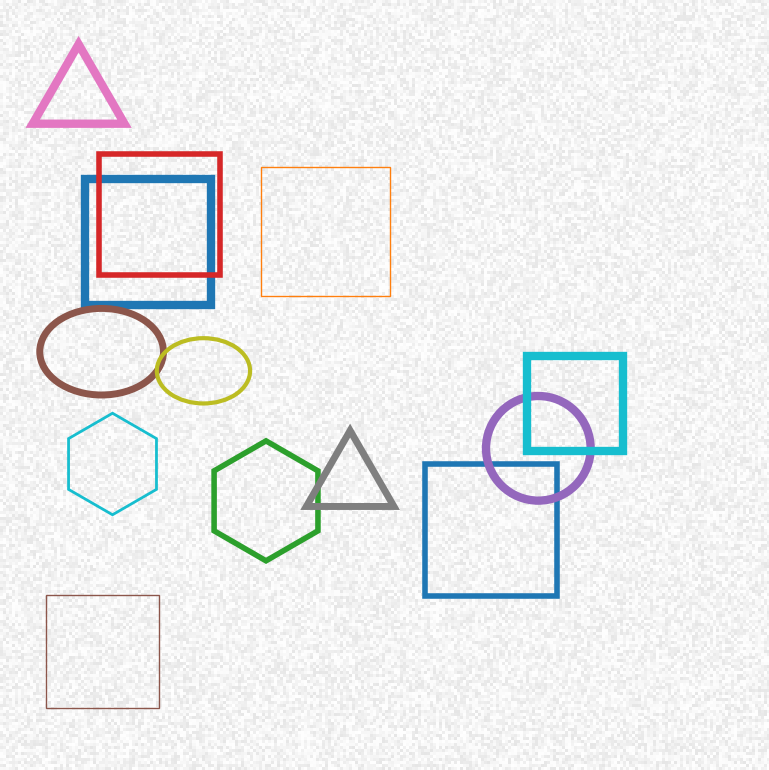[{"shape": "square", "thickness": 3, "radius": 0.41, "center": [0.192, 0.686]}, {"shape": "square", "thickness": 2, "radius": 0.43, "center": [0.638, 0.312]}, {"shape": "square", "thickness": 0.5, "radius": 0.42, "center": [0.423, 0.699]}, {"shape": "hexagon", "thickness": 2, "radius": 0.39, "center": [0.345, 0.35]}, {"shape": "square", "thickness": 2, "radius": 0.39, "center": [0.207, 0.721]}, {"shape": "circle", "thickness": 3, "radius": 0.34, "center": [0.699, 0.418]}, {"shape": "oval", "thickness": 2.5, "radius": 0.4, "center": [0.132, 0.543]}, {"shape": "square", "thickness": 0.5, "radius": 0.37, "center": [0.133, 0.154]}, {"shape": "triangle", "thickness": 3, "radius": 0.34, "center": [0.102, 0.874]}, {"shape": "triangle", "thickness": 2.5, "radius": 0.33, "center": [0.455, 0.375]}, {"shape": "oval", "thickness": 1.5, "radius": 0.3, "center": [0.264, 0.518]}, {"shape": "square", "thickness": 3, "radius": 0.31, "center": [0.747, 0.476]}, {"shape": "hexagon", "thickness": 1, "radius": 0.33, "center": [0.146, 0.397]}]